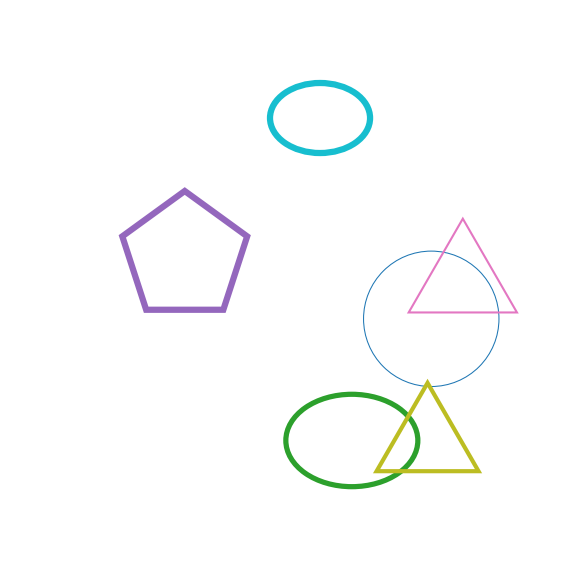[{"shape": "circle", "thickness": 0.5, "radius": 0.59, "center": [0.747, 0.447]}, {"shape": "oval", "thickness": 2.5, "radius": 0.57, "center": [0.609, 0.236]}, {"shape": "pentagon", "thickness": 3, "radius": 0.57, "center": [0.32, 0.555]}, {"shape": "triangle", "thickness": 1, "radius": 0.54, "center": [0.801, 0.512]}, {"shape": "triangle", "thickness": 2, "radius": 0.51, "center": [0.74, 0.234]}, {"shape": "oval", "thickness": 3, "radius": 0.43, "center": [0.554, 0.795]}]